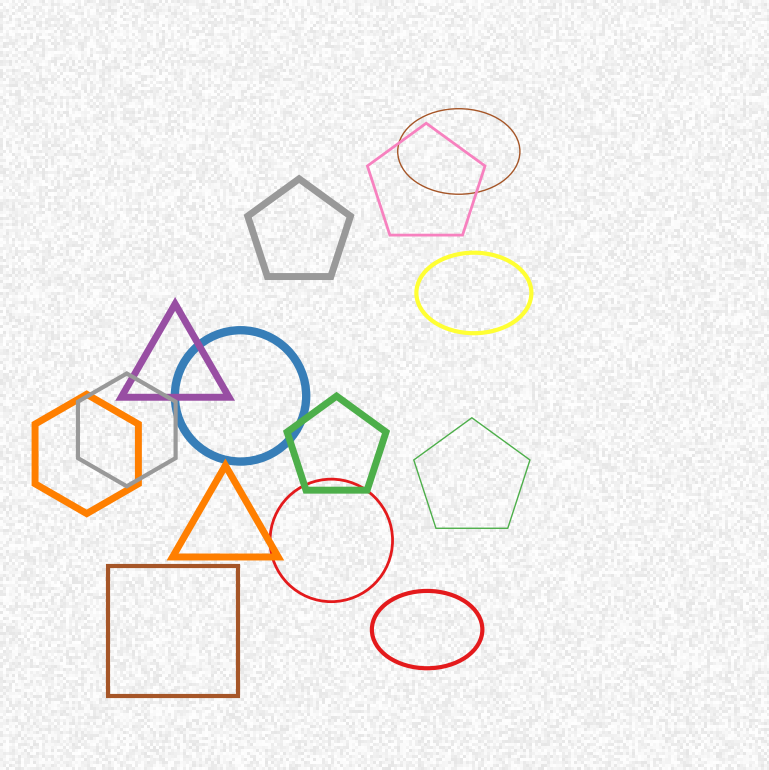[{"shape": "oval", "thickness": 1.5, "radius": 0.36, "center": [0.555, 0.182]}, {"shape": "circle", "thickness": 1, "radius": 0.4, "center": [0.43, 0.298]}, {"shape": "circle", "thickness": 3, "radius": 0.43, "center": [0.312, 0.486]}, {"shape": "pentagon", "thickness": 0.5, "radius": 0.4, "center": [0.613, 0.378]}, {"shape": "pentagon", "thickness": 2.5, "radius": 0.34, "center": [0.437, 0.418]}, {"shape": "triangle", "thickness": 2.5, "radius": 0.4, "center": [0.227, 0.524]}, {"shape": "triangle", "thickness": 2.5, "radius": 0.4, "center": [0.293, 0.316]}, {"shape": "hexagon", "thickness": 2.5, "radius": 0.39, "center": [0.113, 0.41]}, {"shape": "oval", "thickness": 1.5, "radius": 0.37, "center": [0.615, 0.62]}, {"shape": "oval", "thickness": 0.5, "radius": 0.4, "center": [0.596, 0.803]}, {"shape": "square", "thickness": 1.5, "radius": 0.42, "center": [0.225, 0.181]}, {"shape": "pentagon", "thickness": 1, "radius": 0.4, "center": [0.554, 0.76]}, {"shape": "hexagon", "thickness": 1.5, "radius": 0.37, "center": [0.165, 0.442]}, {"shape": "pentagon", "thickness": 2.5, "radius": 0.35, "center": [0.388, 0.698]}]